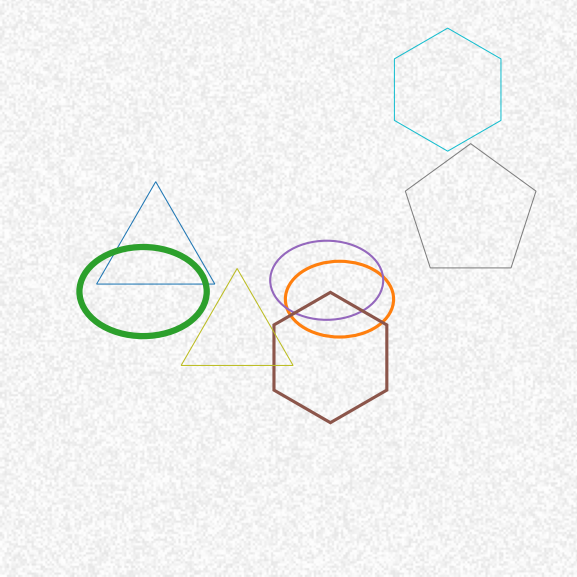[{"shape": "triangle", "thickness": 0.5, "radius": 0.59, "center": [0.27, 0.566]}, {"shape": "oval", "thickness": 1.5, "radius": 0.47, "center": [0.588, 0.481]}, {"shape": "oval", "thickness": 3, "radius": 0.55, "center": [0.248, 0.494]}, {"shape": "oval", "thickness": 1, "radius": 0.49, "center": [0.566, 0.514]}, {"shape": "hexagon", "thickness": 1.5, "radius": 0.56, "center": [0.572, 0.38]}, {"shape": "pentagon", "thickness": 0.5, "radius": 0.59, "center": [0.815, 0.631]}, {"shape": "triangle", "thickness": 0.5, "radius": 0.56, "center": [0.411, 0.422]}, {"shape": "hexagon", "thickness": 0.5, "radius": 0.53, "center": [0.775, 0.844]}]